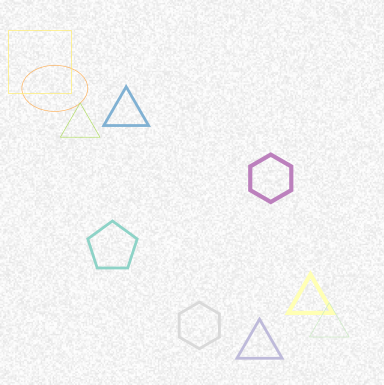[{"shape": "pentagon", "thickness": 2, "radius": 0.34, "center": [0.292, 0.359]}, {"shape": "triangle", "thickness": 3, "radius": 0.33, "center": [0.806, 0.221]}, {"shape": "triangle", "thickness": 2, "radius": 0.34, "center": [0.674, 0.103]}, {"shape": "triangle", "thickness": 2, "radius": 0.34, "center": [0.328, 0.708]}, {"shape": "oval", "thickness": 0.5, "radius": 0.43, "center": [0.142, 0.77]}, {"shape": "triangle", "thickness": 0.5, "radius": 0.3, "center": [0.208, 0.673]}, {"shape": "hexagon", "thickness": 2, "radius": 0.3, "center": [0.518, 0.155]}, {"shape": "hexagon", "thickness": 3, "radius": 0.31, "center": [0.703, 0.537]}, {"shape": "triangle", "thickness": 0.5, "radius": 0.3, "center": [0.855, 0.154]}, {"shape": "square", "thickness": 0.5, "radius": 0.41, "center": [0.102, 0.841]}]